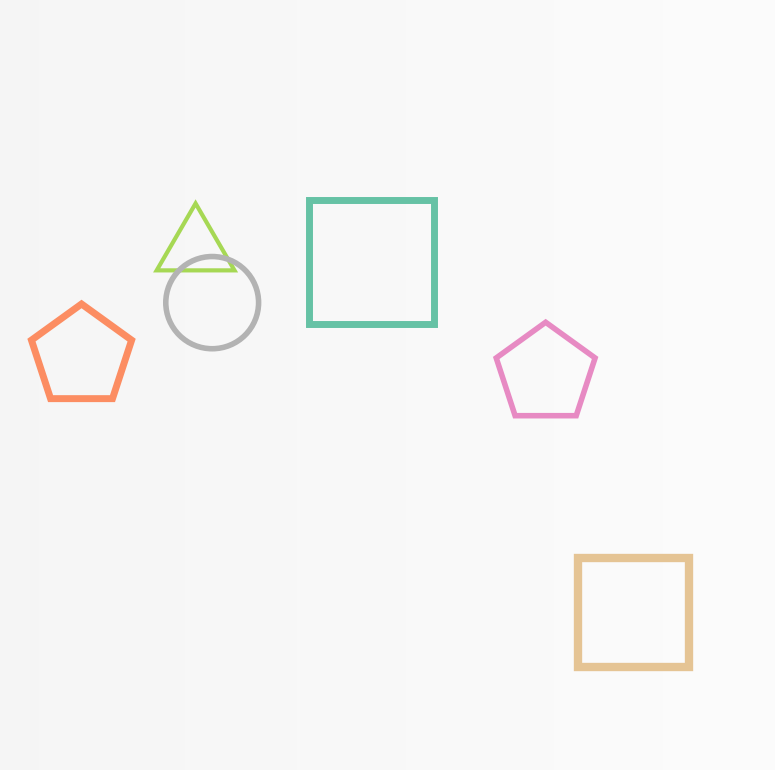[{"shape": "square", "thickness": 2.5, "radius": 0.4, "center": [0.479, 0.66]}, {"shape": "pentagon", "thickness": 2.5, "radius": 0.34, "center": [0.105, 0.537]}, {"shape": "pentagon", "thickness": 2, "radius": 0.34, "center": [0.704, 0.514]}, {"shape": "triangle", "thickness": 1.5, "radius": 0.29, "center": [0.252, 0.678]}, {"shape": "square", "thickness": 3, "radius": 0.36, "center": [0.817, 0.205]}, {"shape": "circle", "thickness": 2, "radius": 0.3, "center": [0.274, 0.607]}]